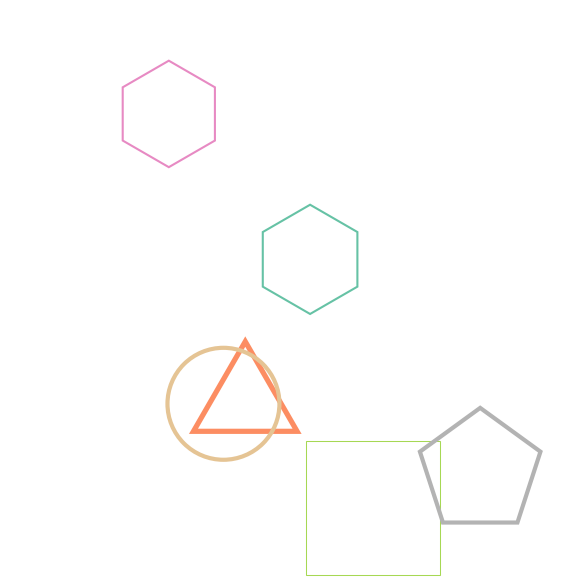[{"shape": "hexagon", "thickness": 1, "radius": 0.47, "center": [0.537, 0.55]}, {"shape": "triangle", "thickness": 2.5, "radius": 0.52, "center": [0.425, 0.304]}, {"shape": "hexagon", "thickness": 1, "radius": 0.46, "center": [0.292, 0.802]}, {"shape": "square", "thickness": 0.5, "radius": 0.58, "center": [0.647, 0.119]}, {"shape": "circle", "thickness": 2, "radius": 0.48, "center": [0.387, 0.3]}, {"shape": "pentagon", "thickness": 2, "radius": 0.55, "center": [0.831, 0.183]}]